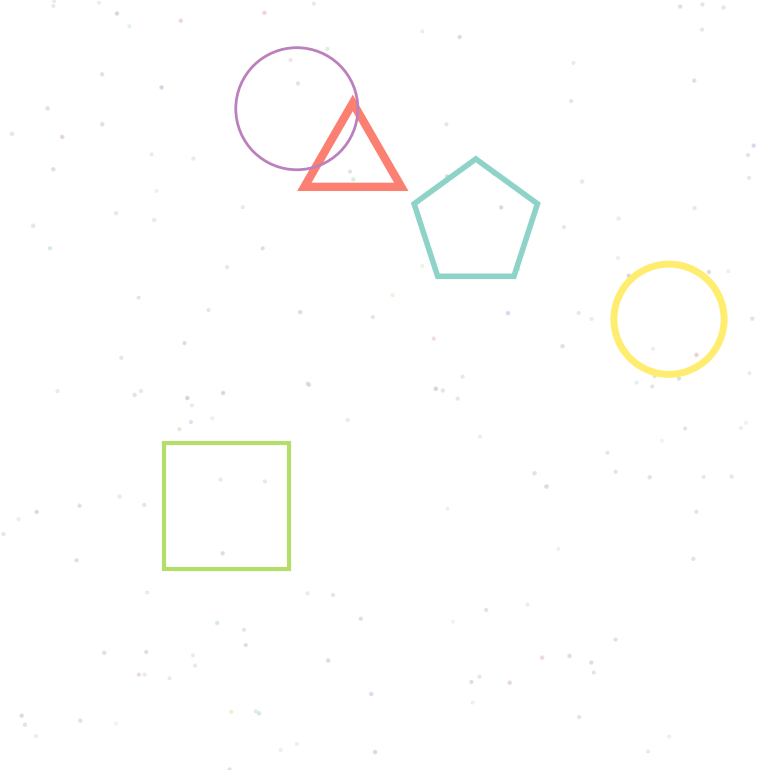[{"shape": "pentagon", "thickness": 2, "radius": 0.42, "center": [0.618, 0.709]}, {"shape": "triangle", "thickness": 3, "radius": 0.36, "center": [0.458, 0.794]}, {"shape": "square", "thickness": 1.5, "radius": 0.41, "center": [0.294, 0.343]}, {"shape": "circle", "thickness": 1, "radius": 0.4, "center": [0.385, 0.859]}, {"shape": "circle", "thickness": 2.5, "radius": 0.36, "center": [0.869, 0.585]}]